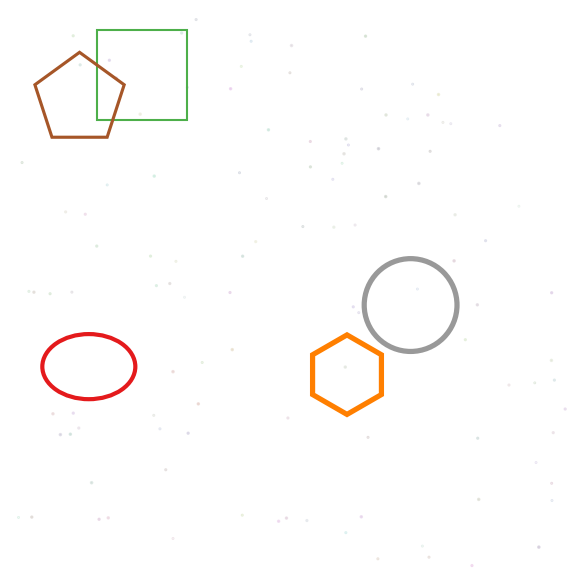[{"shape": "oval", "thickness": 2, "radius": 0.4, "center": [0.154, 0.364]}, {"shape": "square", "thickness": 1, "radius": 0.39, "center": [0.246, 0.869]}, {"shape": "hexagon", "thickness": 2.5, "radius": 0.34, "center": [0.601, 0.35]}, {"shape": "pentagon", "thickness": 1.5, "radius": 0.41, "center": [0.138, 0.827]}, {"shape": "circle", "thickness": 2.5, "radius": 0.4, "center": [0.711, 0.471]}]